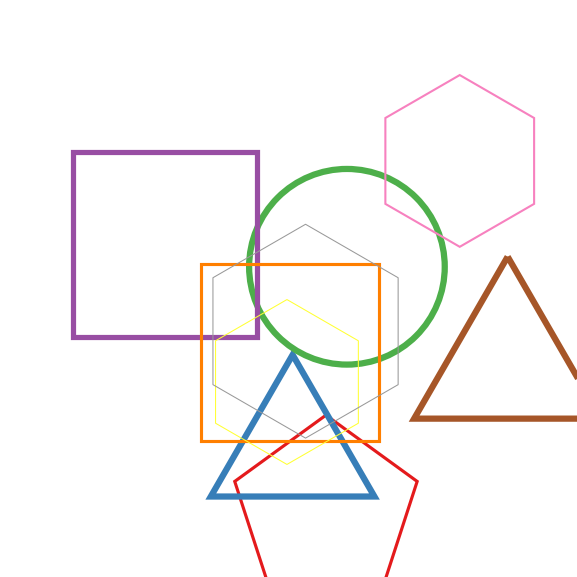[{"shape": "pentagon", "thickness": 1.5, "radius": 0.83, "center": [0.564, 0.114]}, {"shape": "triangle", "thickness": 3, "radius": 0.82, "center": [0.507, 0.221]}, {"shape": "circle", "thickness": 3, "radius": 0.85, "center": [0.601, 0.537]}, {"shape": "square", "thickness": 2.5, "radius": 0.8, "center": [0.286, 0.576]}, {"shape": "square", "thickness": 1.5, "radius": 0.77, "center": [0.503, 0.389]}, {"shape": "hexagon", "thickness": 0.5, "radius": 0.71, "center": [0.497, 0.338]}, {"shape": "triangle", "thickness": 3, "radius": 0.93, "center": [0.879, 0.368]}, {"shape": "hexagon", "thickness": 1, "radius": 0.74, "center": [0.796, 0.72]}, {"shape": "hexagon", "thickness": 0.5, "radius": 0.93, "center": [0.529, 0.426]}]